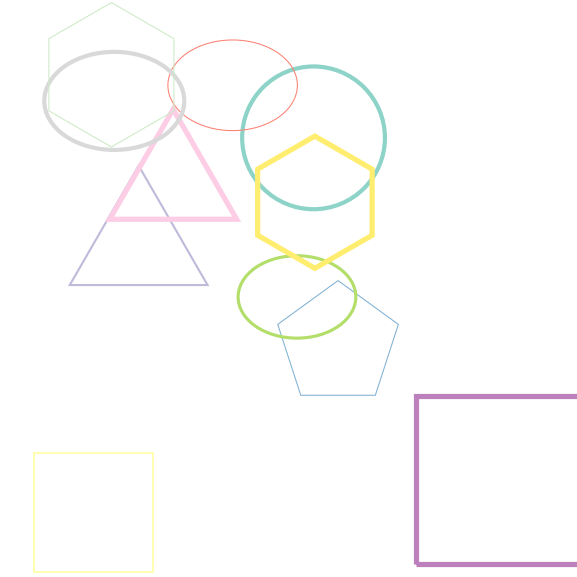[{"shape": "circle", "thickness": 2, "radius": 0.62, "center": [0.543, 0.76]}, {"shape": "square", "thickness": 1, "radius": 0.52, "center": [0.162, 0.111]}, {"shape": "triangle", "thickness": 1, "radius": 0.69, "center": [0.24, 0.574]}, {"shape": "oval", "thickness": 0.5, "radius": 0.56, "center": [0.403, 0.851]}, {"shape": "pentagon", "thickness": 0.5, "radius": 0.55, "center": [0.585, 0.403]}, {"shape": "oval", "thickness": 1.5, "radius": 0.51, "center": [0.514, 0.485]}, {"shape": "triangle", "thickness": 2.5, "radius": 0.63, "center": [0.3, 0.683]}, {"shape": "oval", "thickness": 2, "radius": 0.61, "center": [0.198, 0.824]}, {"shape": "square", "thickness": 2.5, "radius": 0.72, "center": [0.866, 0.168]}, {"shape": "hexagon", "thickness": 0.5, "radius": 0.63, "center": [0.193, 0.87]}, {"shape": "hexagon", "thickness": 2.5, "radius": 0.57, "center": [0.545, 0.649]}]